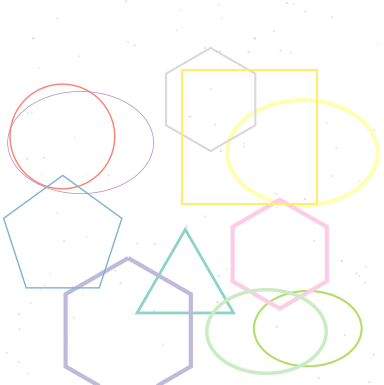[{"shape": "triangle", "thickness": 2, "radius": 0.72, "center": [0.481, 0.259]}, {"shape": "oval", "thickness": 3, "radius": 0.98, "center": [0.786, 0.603]}, {"shape": "hexagon", "thickness": 3, "radius": 0.94, "center": [0.333, 0.142]}, {"shape": "circle", "thickness": 1, "radius": 0.68, "center": [0.162, 0.646]}, {"shape": "pentagon", "thickness": 1, "radius": 0.81, "center": [0.163, 0.383]}, {"shape": "oval", "thickness": 1.5, "radius": 0.7, "center": [0.799, 0.146]}, {"shape": "hexagon", "thickness": 3, "radius": 0.71, "center": [0.727, 0.34]}, {"shape": "hexagon", "thickness": 1.5, "radius": 0.67, "center": [0.547, 0.742]}, {"shape": "oval", "thickness": 0.5, "radius": 0.95, "center": [0.209, 0.63]}, {"shape": "oval", "thickness": 2.5, "radius": 0.78, "center": [0.692, 0.139]}, {"shape": "square", "thickness": 1.5, "radius": 0.87, "center": [0.648, 0.644]}]